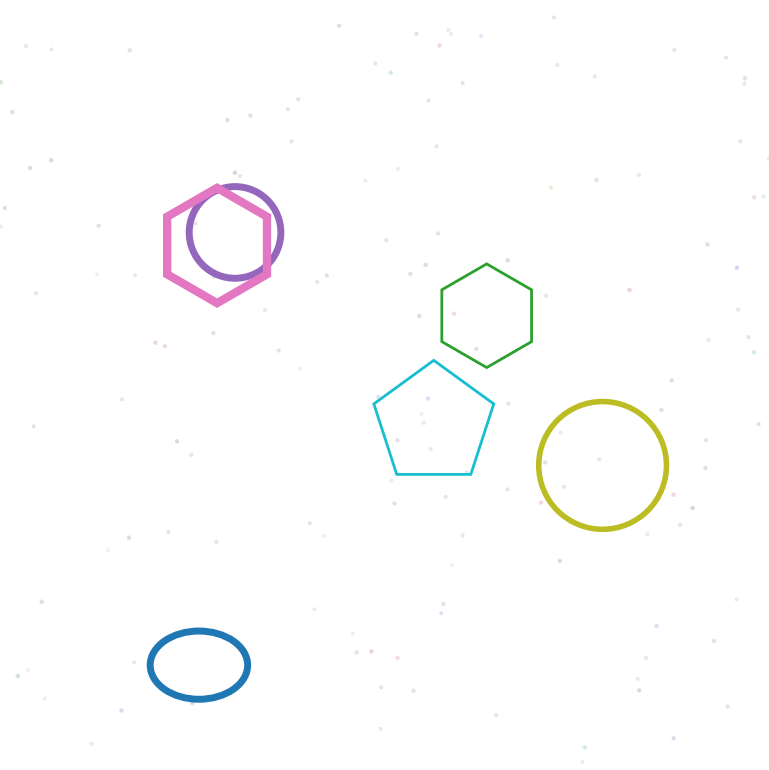[{"shape": "oval", "thickness": 2.5, "radius": 0.32, "center": [0.258, 0.136]}, {"shape": "hexagon", "thickness": 1, "radius": 0.34, "center": [0.632, 0.59]}, {"shape": "circle", "thickness": 2.5, "radius": 0.3, "center": [0.305, 0.698]}, {"shape": "hexagon", "thickness": 3, "radius": 0.37, "center": [0.282, 0.681]}, {"shape": "circle", "thickness": 2, "radius": 0.41, "center": [0.783, 0.396]}, {"shape": "pentagon", "thickness": 1, "radius": 0.41, "center": [0.563, 0.45]}]